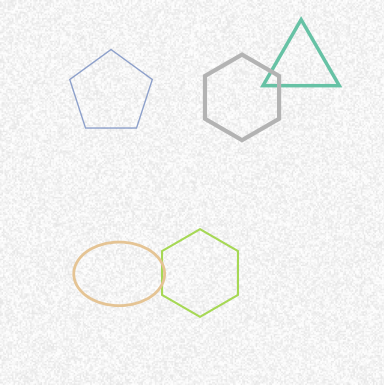[{"shape": "triangle", "thickness": 2.5, "radius": 0.57, "center": [0.782, 0.835]}, {"shape": "pentagon", "thickness": 1, "radius": 0.56, "center": [0.288, 0.759]}, {"shape": "hexagon", "thickness": 1.5, "radius": 0.57, "center": [0.52, 0.291]}, {"shape": "oval", "thickness": 2, "radius": 0.59, "center": [0.31, 0.289]}, {"shape": "hexagon", "thickness": 3, "radius": 0.56, "center": [0.629, 0.747]}]